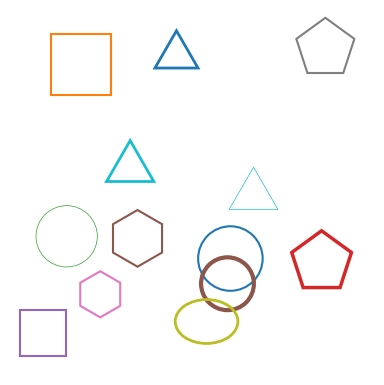[{"shape": "circle", "thickness": 1.5, "radius": 0.42, "center": [0.598, 0.328]}, {"shape": "triangle", "thickness": 2, "radius": 0.32, "center": [0.458, 0.856]}, {"shape": "square", "thickness": 1.5, "radius": 0.39, "center": [0.21, 0.833]}, {"shape": "circle", "thickness": 0.5, "radius": 0.4, "center": [0.173, 0.386]}, {"shape": "pentagon", "thickness": 2.5, "radius": 0.41, "center": [0.835, 0.319]}, {"shape": "square", "thickness": 1.5, "radius": 0.3, "center": [0.111, 0.135]}, {"shape": "hexagon", "thickness": 1.5, "radius": 0.37, "center": [0.357, 0.381]}, {"shape": "circle", "thickness": 3, "radius": 0.34, "center": [0.591, 0.263]}, {"shape": "hexagon", "thickness": 1.5, "radius": 0.3, "center": [0.26, 0.236]}, {"shape": "pentagon", "thickness": 1.5, "radius": 0.4, "center": [0.845, 0.875]}, {"shape": "oval", "thickness": 2, "radius": 0.41, "center": [0.536, 0.165]}, {"shape": "triangle", "thickness": 2, "radius": 0.35, "center": [0.338, 0.564]}, {"shape": "triangle", "thickness": 0.5, "radius": 0.37, "center": [0.659, 0.492]}]